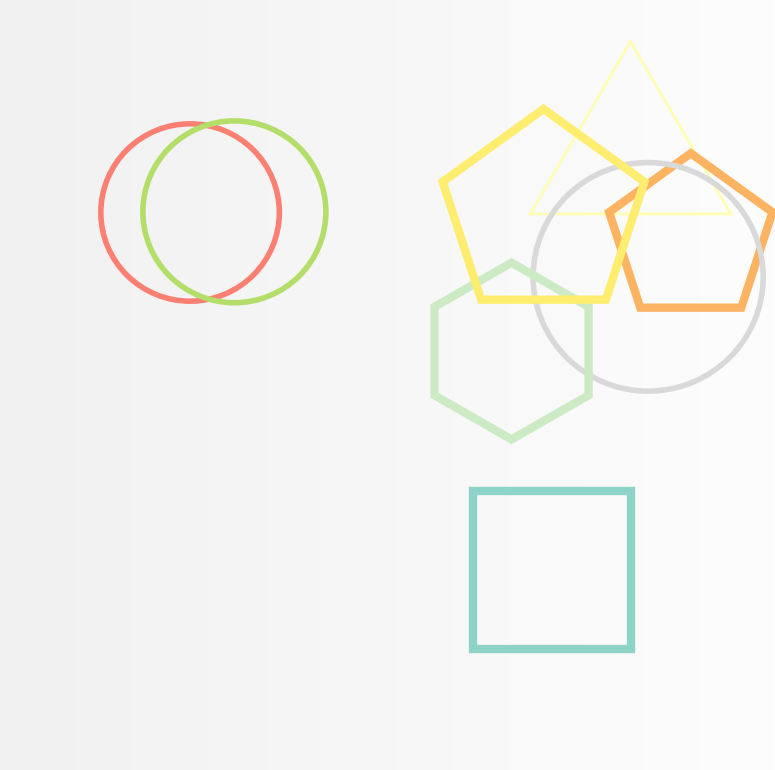[{"shape": "square", "thickness": 3, "radius": 0.51, "center": [0.712, 0.259]}, {"shape": "triangle", "thickness": 1, "radius": 0.75, "center": [0.814, 0.797]}, {"shape": "circle", "thickness": 2, "radius": 0.58, "center": [0.245, 0.724]}, {"shape": "pentagon", "thickness": 3, "radius": 0.55, "center": [0.891, 0.69]}, {"shape": "circle", "thickness": 2, "radius": 0.59, "center": [0.302, 0.725]}, {"shape": "circle", "thickness": 2, "radius": 0.74, "center": [0.836, 0.64]}, {"shape": "hexagon", "thickness": 3, "radius": 0.57, "center": [0.66, 0.544]}, {"shape": "pentagon", "thickness": 3, "radius": 0.68, "center": [0.701, 0.722]}]